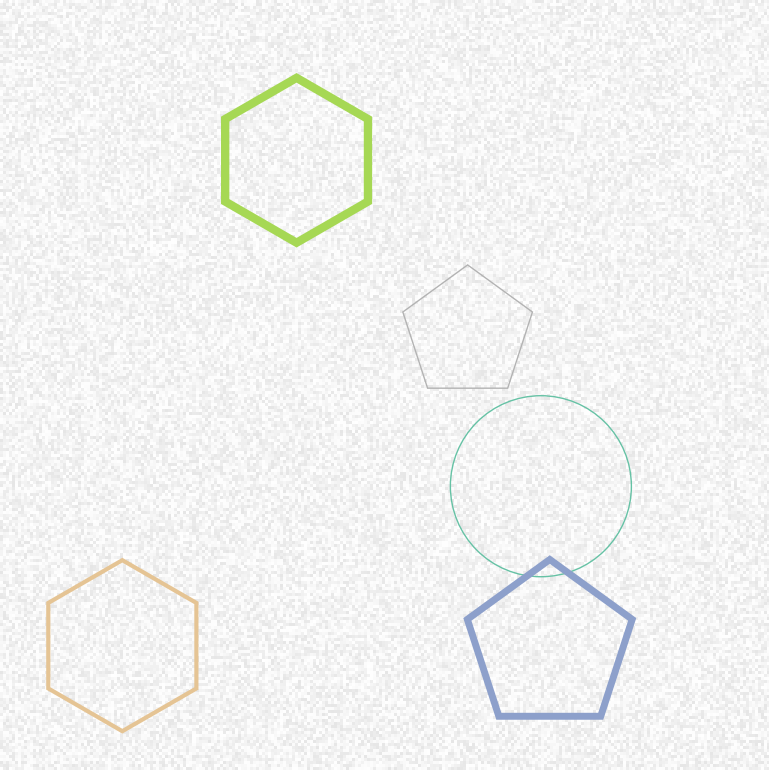[{"shape": "circle", "thickness": 0.5, "radius": 0.59, "center": [0.702, 0.369]}, {"shape": "pentagon", "thickness": 2.5, "radius": 0.56, "center": [0.714, 0.161]}, {"shape": "hexagon", "thickness": 3, "radius": 0.54, "center": [0.385, 0.792]}, {"shape": "hexagon", "thickness": 1.5, "radius": 0.56, "center": [0.159, 0.161]}, {"shape": "pentagon", "thickness": 0.5, "radius": 0.44, "center": [0.607, 0.567]}]